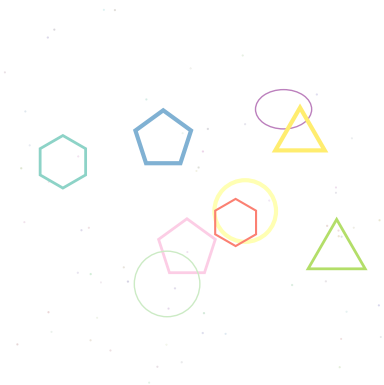[{"shape": "hexagon", "thickness": 2, "radius": 0.34, "center": [0.163, 0.58]}, {"shape": "circle", "thickness": 3, "radius": 0.4, "center": [0.637, 0.452]}, {"shape": "hexagon", "thickness": 1.5, "radius": 0.31, "center": [0.612, 0.422]}, {"shape": "pentagon", "thickness": 3, "radius": 0.38, "center": [0.424, 0.637]}, {"shape": "triangle", "thickness": 2, "radius": 0.43, "center": [0.874, 0.345]}, {"shape": "pentagon", "thickness": 2, "radius": 0.39, "center": [0.486, 0.354]}, {"shape": "oval", "thickness": 1, "radius": 0.36, "center": [0.737, 0.716]}, {"shape": "circle", "thickness": 1, "radius": 0.43, "center": [0.434, 0.262]}, {"shape": "triangle", "thickness": 3, "radius": 0.37, "center": [0.779, 0.646]}]